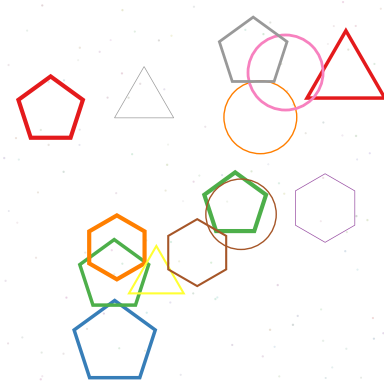[{"shape": "pentagon", "thickness": 3, "radius": 0.44, "center": [0.132, 0.713]}, {"shape": "triangle", "thickness": 2.5, "radius": 0.58, "center": [0.898, 0.804]}, {"shape": "pentagon", "thickness": 2.5, "radius": 0.55, "center": [0.298, 0.109]}, {"shape": "pentagon", "thickness": 2.5, "radius": 0.47, "center": [0.297, 0.284]}, {"shape": "pentagon", "thickness": 3, "radius": 0.42, "center": [0.611, 0.468]}, {"shape": "hexagon", "thickness": 0.5, "radius": 0.45, "center": [0.844, 0.46]}, {"shape": "hexagon", "thickness": 3, "radius": 0.42, "center": [0.304, 0.357]}, {"shape": "circle", "thickness": 1, "radius": 0.47, "center": [0.676, 0.695]}, {"shape": "triangle", "thickness": 1.5, "radius": 0.41, "center": [0.406, 0.279]}, {"shape": "circle", "thickness": 1, "radius": 0.46, "center": [0.626, 0.443]}, {"shape": "hexagon", "thickness": 1.5, "radius": 0.43, "center": [0.512, 0.344]}, {"shape": "circle", "thickness": 2, "radius": 0.49, "center": [0.742, 0.812]}, {"shape": "triangle", "thickness": 0.5, "radius": 0.44, "center": [0.374, 0.738]}, {"shape": "pentagon", "thickness": 2, "radius": 0.46, "center": [0.658, 0.863]}]